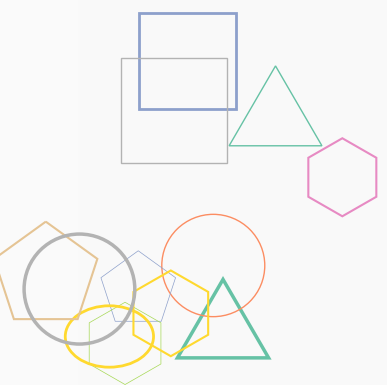[{"shape": "triangle", "thickness": 2.5, "radius": 0.68, "center": [0.576, 0.138]}, {"shape": "triangle", "thickness": 1, "radius": 0.69, "center": [0.711, 0.69]}, {"shape": "circle", "thickness": 1, "radius": 0.66, "center": [0.55, 0.31]}, {"shape": "pentagon", "thickness": 0.5, "radius": 0.51, "center": [0.357, 0.247]}, {"shape": "square", "thickness": 2, "radius": 0.62, "center": [0.485, 0.841]}, {"shape": "hexagon", "thickness": 1.5, "radius": 0.51, "center": [0.883, 0.54]}, {"shape": "hexagon", "thickness": 0.5, "radius": 0.53, "center": [0.323, 0.108]}, {"shape": "hexagon", "thickness": 1.5, "radius": 0.56, "center": [0.441, 0.186]}, {"shape": "oval", "thickness": 2, "radius": 0.57, "center": [0.282, 0.126]}, {"shape": "pentagon", "thickness": 1.5, "radius": 0.7, "center": [0.118, 0.284]}, {"shape": "square", "thickness": 1, "radius": 0.68, "center": [0.45, 0.713]}, {"shape": "circle", "thickness": 2.5, "radius": 0.71, "center": [0.205, 0.249]}]